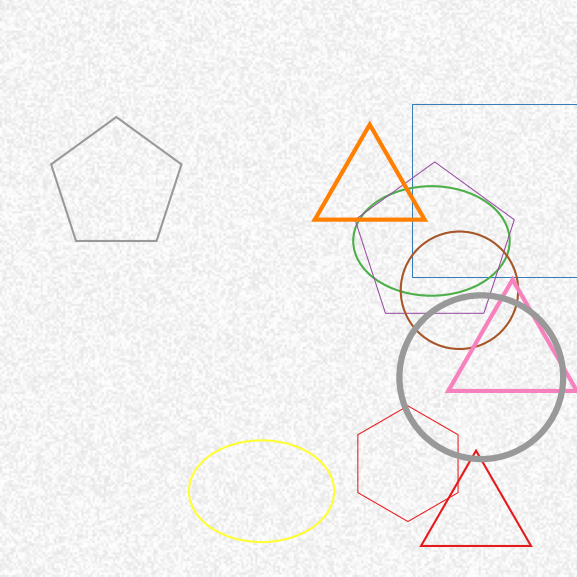[{"shape": "hexagon", "thickness": 0.5, "radius": 0.5, "center": [0.706, 0.196]}, {"shape": "triangle", "thickness": 1, "radius": 0.55, "center": [0.824, 0.109]}, {"shape": "square", "thickness": 0.5, "radius": 0.75, "center": [0.864, 0.67]}, {"shape": "oval", "thickness": 1, "radius": 0.68, "center": [0.747, 0.582]}, {"shape": "pentagon", "thickness": 0.5, "radius": 0.72, "center": [0.753, 0.574]}, {"shape": "triangle", "thickness": 2, "radius": 0.55, "center": [0.64, 0.674]}, {"shape": "oval", "thickness": 1, "radius": 0.63, "center": [0.453, 0.149]}, {"shape": "circle", "thickness": 1, "radius": 0.51, "center": [0.796, 0.497]}, {"shape": "triangle", "thickness": 2, "radius": 0.64, "center": [0.888, 0.386]}, {"shape": "circle", "thickness": 3, "radius": 0.71, "center": [0.833, 0.346]}, {"shape": "pentagon", "thickness": 1, "radius": 0.59, "center": [0.201, 0.678]}]